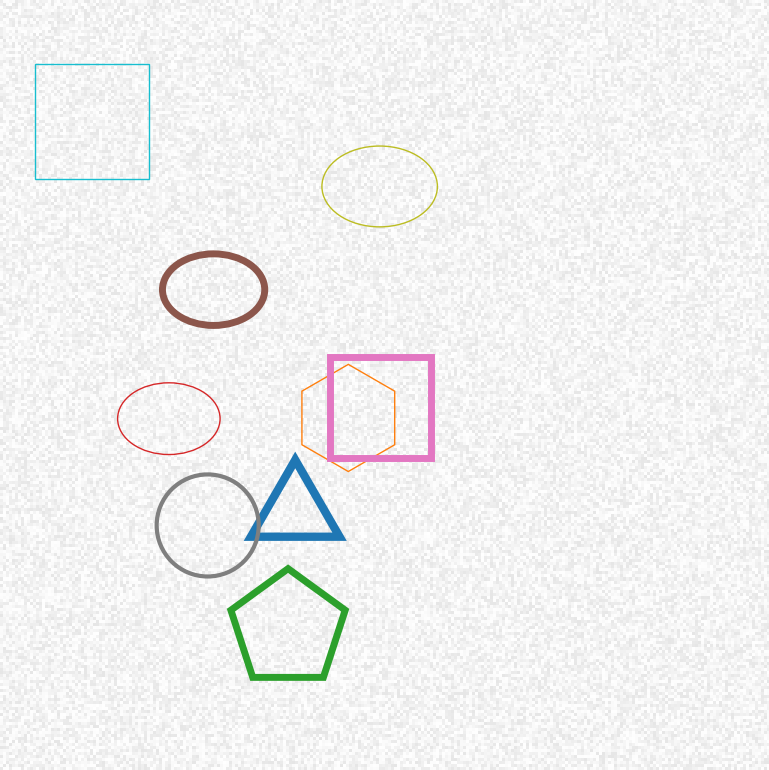[{"shape": "triangle", "thickness": 3, "radius": 0.33, "center": [0.383, 0.336]}, {"shape": "hexagon", "thickness": 0.5, "radius": 0.35, "center": [0.452, 0.457]}, {"shape": "pentagon", "thickness": 2.5, "radius": 0.39, "center": [0.374, 0.183]}, {"shape": "oval", "thickness": 0.5, "radius": 0.33, "center": [0.219, 0.456]}, {"shape": "oval", "thickness": 2.5, "radius": 0.33, "center": [0.277, 0.624]}, {"shape": "square", "thickness": 2.5, "radius": 0.33, "center": [0.494, 0.471]}, {"shape": "circle", "thickness": 1.5, "radius": 0.33, "center": [0.27, 0.318]}, {"shape": "oval", "thickness": 0.5, "radius": 0.37, "center": [0.493, 0.758]}, {"shape": "square", "thickness": 0.5, "radius": 0.37, "center": [0.119, 0.842]}]